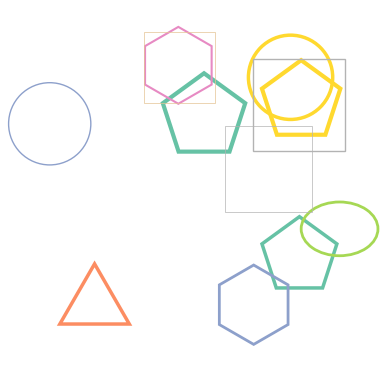[{"shape": "pentagon", "thickness": 2.5, "radius": 0.51, "center": [0.778, 0.335]}, {"shape": "pentagon", "thickness": 3, "radius": 0.56, "center": [0.53, 0.697]}, {"shape": "triangle", "thickness": 2.5, "radius": 0.52, "center": [0.246, 0.21]}, {"shape": "circle", "thickness": 1, "radius": 0.53, "center": [0.129, 0.678]}, {"shape": "hexagon", "thickness": 2, "radius": 0.52, "center": [0.659, 0.209]}, {"shape": "hexagon", "thickness": 1.5, "radius": 0.5, "center": [0.463, 0.83]}, {"shape": "oval", "thickness": 2, "radius": 0.5, "center": [0.882, 0.406]}, {"shape": "pentagon", "thickness": 3, "radius": 0.54, "center": [0.782, 0.737]}, {"shape": "circle", "thickness": 2.5, "radius": 0.55, "center": [0.755, 0.799]}, {"shape": "square", "thickness": 0.5, "radius": 0.46, "center": [0.465, 0.825]}, {"shape": "square", "thickness": 0.5, "radius": 0.56, "center": [0.698, 0.561]}, {"shape": "square", "thickness": 1, "radius": 0.6, "center": [0.776, 0.727]}]